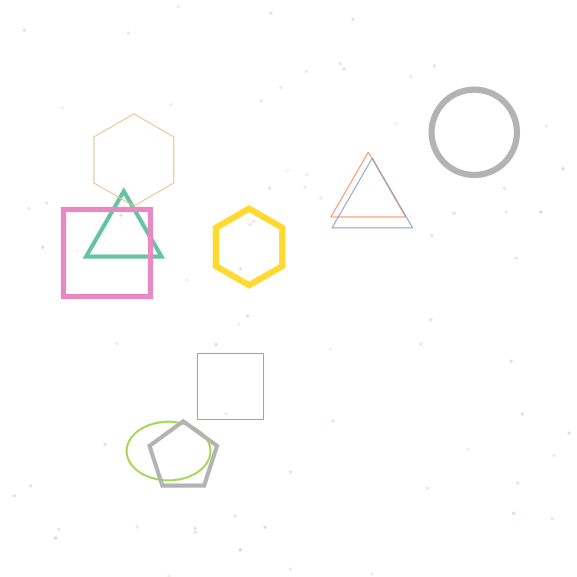[{"shape": "square", "thickness": 0.5, "radius": 0.29, "center": [0.398, 0.331]}, {"shape": "triangle", "thickness": 2, "radius": 0.38, "center": [0.214, 0.593]}, {"shape": "triangle", "thickness": 0.5, "radius": 0.37, "center": [0.638, 0.661]}, {"shape": "triangle", "thickness": 0.5, "radius": 0.4, "center": [0.645, 0.645]}, {"shape": "square", "thickness": 2.5, "radius": 0.38, "center": [0.185, 0.562]}, {"shape": "oval", "thickness": 1, "radius": 0.36, "center": [0.292, 0.218]}, {"shape": "hexagon", "thickness": 3, "radius": 0.33, "center": [0.431, 0.572]}, {"shape": "hexagon", "thickness": 0.5, "radius": 0.4, "center": [0.232, 0.722]}, {"shape": "circle", "thickness": 3, "radius": 0.37, "center": [0.821, 0.77]}, {"shape": "pentagon", "thickness": 2, "radius": 0.31, "center": [0.317, 0.208]}]